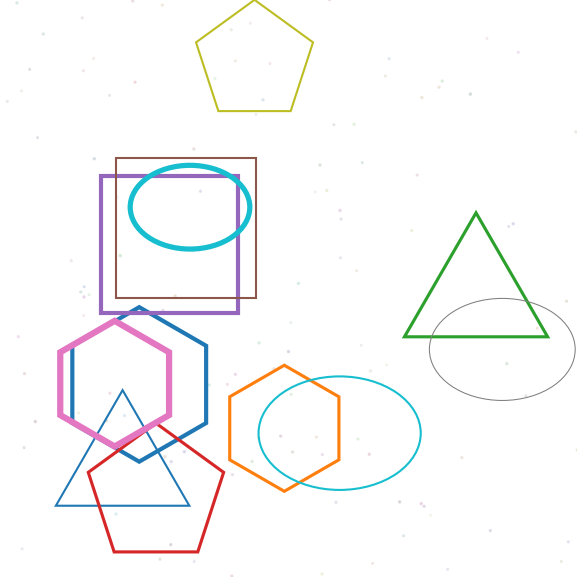[{"shape": "hexagon", "thickness": 2, "radius": 0.67, "center": [0.241, 0.333]}, {"shape": "triangle", "thickness": 1, "radius": 0.67, "center": [0.212, 0.19]}, {"shape": "hexagon", "thickness": 1.5, "radius": 0.55, "center": [0.492, 0.258]}, {"shape": "triangle", "thickness": 1.5, "radius": 0.72, "center": [0.824, 0.487]}, {"shape": "pentagon", "thickness": 1.5, "radius": 0.62, "center": [0.27, 0.143]}, {"shape": "square", "thickness": 2, "radius": 0.59, "center": [0.294, 0.575]}, {"shape": "square", "thickness": 1, "radius": 0.61, "center": [0.322, 0.604]}, {"shape": "hexagon", "thickness": 3, "radius": 0.54, "center": [0.199, 0.335]}, {"shape": "oval", "thickness": 0.5, "radius": 0.63, "center": [0.87, 0.394]}, {"shape": "pentagon", "thickness": 1, "radius": 0.53, "center": [0.441, 0.893]}, {"shape": "oval", "thickness": 2.5, "radius": 0.52, "center": [0.329, 0.64]}, {"shape": "oval", "thickness": 1, "radius": 0.7, "center": [0.588, 0.249]}]